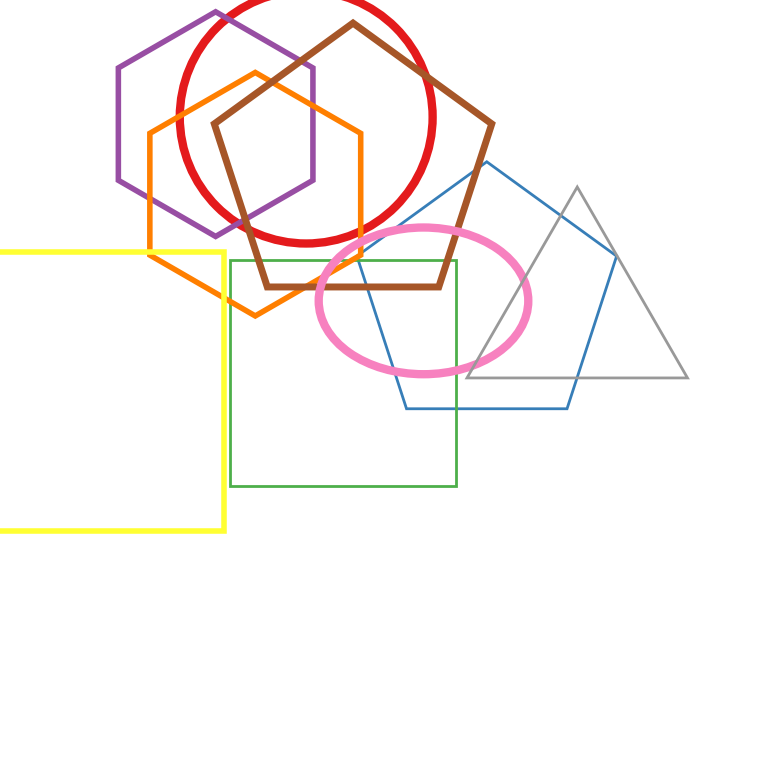[{"shape": "circle", "thickness": 3, "radius": 0.82, "center": [0.398, 0.848]}, {"shape": "pentagon", "thickness": 1, "radius": 0.89, "center": [0.632, 0.613]}, {"shape": "square", "thickness": 1, "radius": 0.73, "center": [0.445, 0.515]}, {"shape": "hexagon", "thickness": 2, "radius": 0.73, "center": [0.28, 0.839]}, {"shape": "hexagon", "thickness": 2, "radius": 0.79, "center": [0.332, 0.748]}, {"shape": "square", "thickness": 2, "radius": 0.91, "center": [0.109, 0.492]}, {"shape": "pentagon", "thickness": 2.5, "radius": 0.95, "center": [0.458, 0.781]}, {"shape": "oval", "thickness": 3, "radius": 0.68, "center": [0.55, 0.609]}, {"shape": "triangle", "thickness": 1, "radius": 0.83, "center": [0.75, 0.592]}]